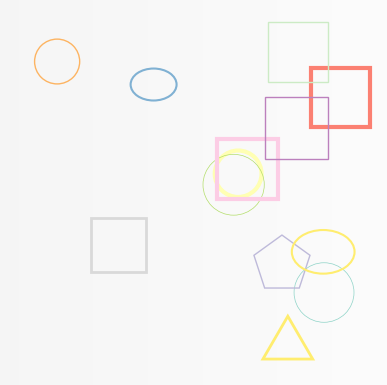[{"shape": "circle", "thickness": 0.5, "radius": 0.39, "center": [0.836, 0.24]}, {"shape": "circle", "thickness": 3, "radius": 0.3, "center": [0.615, 0.549]}, {"shape": "pentagon", "thickness": 1, "radius": 0.38, "center": [0.728, 0.313]}, {"shape": "square", "thickness": 3, "radius": 0.38, "center": [0.879, 0.748]}, {"shape": "oval", "thickness": 1.5, "radius": 0.3, "center": [0.396, 0.78]}, {"shape": "circle", "thickness": 1, "radius": 0.29, "center": [0.147, 0.84]}, {"shape": "circle", "thickness": 0.5, "radius": 0.4, "center": [0.603, 0.52]}, {"shape": "square", "thickness": 3, "radius": 0.39, "center": [0.639, 0.561]}, {"shape": "square", "thickness": 2, "radius": 0.36, "center": [0.307, 0.363]}, {"shape": "square", "thickness": 1, "radius": 0.4, "center": [0.765, 0.667]}, {"shape": "square", "thickness": 1, "radius": 0.39, "center": [0.769, 0.864]}, {"shape": "triangle", "thickness": 2, "radius": 0.37, "center": [0.743, 0.104]}, {"shape": "oval", "thickness": 1.5, "radius": 0.4, "center": [0.834, 0.346]}]